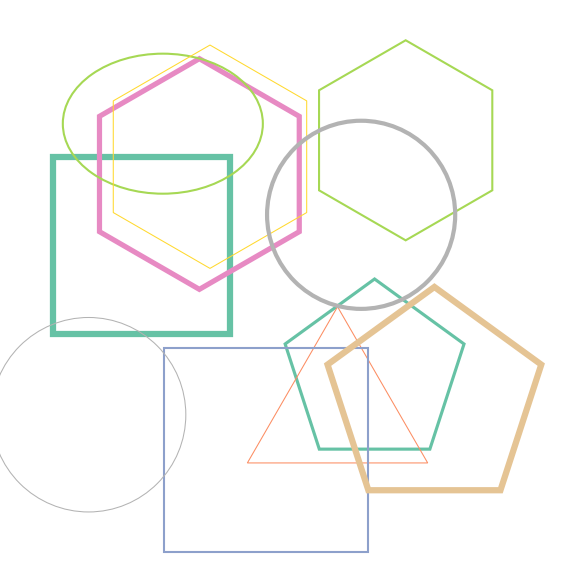[{"shape": "square", "thickness": 3, "radius": 0.77, "center": [0.244, 0.574]}, {"shape": "pentagon", "thickness": 1.5, "radius": 0.81, "center": [0.649, 0.353]}, {"shape": "triangle", "thickness": 0.5, "radius": 0.9, "center": [0.584, 0.288]}, {"shape": "square", "thickness": 1, "radius": 0.88, "center": [0.46, 0.22]}, {"shape": "hexagon", "thickness": 2.5, "radius": 1.0, "center": [0.345, 0.698]}, {"shape": "oval", "thickness": 1, "radius": 0.87, "center": [0.282, 0.785]}, {"shape": "hexagon", "thickness": 1, "radius": 0.87, "center": [0.702, 0.756]}, {"shape": "hexagon", "thickness": 0.5, "radius": 0.97, "center": [0.364, 0.728]}, {"shape": "pentagon", "thickness": 3, "radius": 0.97, "center": [0.752, 0.308]}, {"shape": "circle", "thickness": 0.5, "radius": 0.84, "center": [0.153, 0.281]}, {"shape": "circle", "thickness": 2, "radius": 0.81, "center": [0.625, 0.627]}]